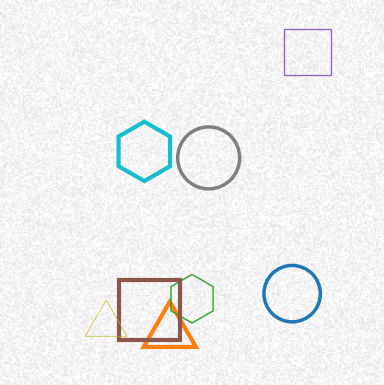[{"shape": "circle", "thickness": 2.5, "radius": 0.37, "center": [0.759, 0.237]}, {"shape": "triangle", "thickness": 3, "radius": 0.39, "center": [0.441, 0.138]}, {"shape": "hexagon", "thickness": 1, "radius": 0.32, "center": [0.499, 0.224]}, {"shape": "square", "thickness": 1, "radius": 0.3, "center": [0.798, 0.865]}, {"shape": "square", "thickness": 3, "radius": 0.39, "center": [0.389, 0.194]}, {"shape": "circle", "thickness": 2.5, "radius": 0.4, "center": [0.542, 0.59]}, {"shape": "triangle", "thickness": 0.5, "radius": 0.31, "center": [0.276, 0.158]}, {"shape": "hexagon", "thickness": 3, "radius": 0.39, "center": [0.375, 0.607]}]